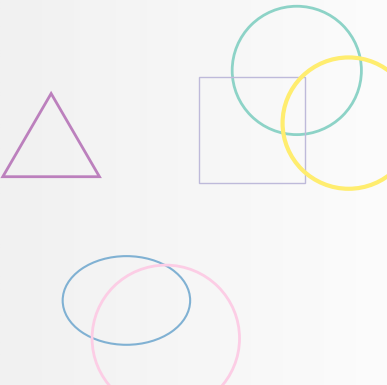[{"shape": "circle", "thickness": 2, "radius": 0.83, "center": [0.766, 0.817]}, {"shape": "square", "thickness": 1, "radius": 0.68, "center": [0.65, 0.663]}, {"shape": "oval", "thickness": 1.5, "radius": 0.82, "center": [0.326, 0.22]}, {"shape": "circle", "thickness": 2, "radius": 0.95, "center": [0.428, 0.121]}, {"shape": "triangle", "thickness": 2, "radius": 0.72, "center": [0.132, 0.613]}, {"shape": "circle", "thickness": 3, "radius": 0.85, "center": [0.9, 0.68]}]